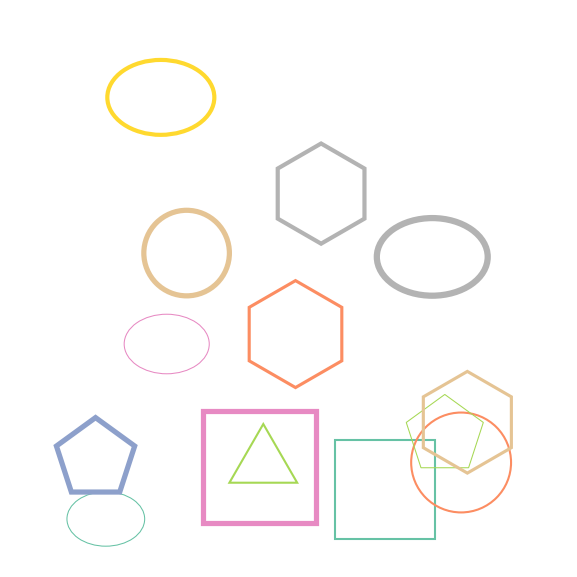[{"shape": "oval", "thickness": 0.5, "radius": 0.34, "center": [0.183, 0.1]}, {"shape": "square", "thickness": 1, "radius": 0.43, "center": [0.667, 0.151]}, {"shape": "circle", "thickness": 1, "radius": 0.43, "center": [0.798, 0.198]}, {"shape": "hexagon", "thickness": 1.5, "radius": 0.46, "center": [0.512, 0.421]}, {"shape": "pentagon", "thickness": 2.5, "radius": 0.36, "center": [0.165, 0.205]}, {"shape": "square", "thickness": 2.5, "radius": 0.49, "center": [0.45, 0.19]}, {"shape": "oval", "thickness": 0.5, "radius": 0.37, "center": [0.289, 0.403]}, {"shape": "pentagon", "thickness": 0.5, "radius": 0.35, "center": [0.77, 0.246]}, {"shape": "triangle", "thickness": 1, "radius": 0.34, "center": [0.456, 0.197]}, {"shape": "oval", "thickness": 2, "radius": 0.46, "center": [0.278, 0.831]}, {"shape": "circle", "thickness": 2.5, "radius": 0.37, "center": [0.323, 0.561]}, {"shape": "hexagon", "thickness": 1.5, "radius": 0.44, "center": [0.809, 0.268]}, {"shape": "oval", "thickness": 3, "radius": 0.48, "center": [0.749, 0.554]}, {"shape": "hexagon", "thickness": 2, "radius": 0.43, "center": [0.556, 0.664]}]